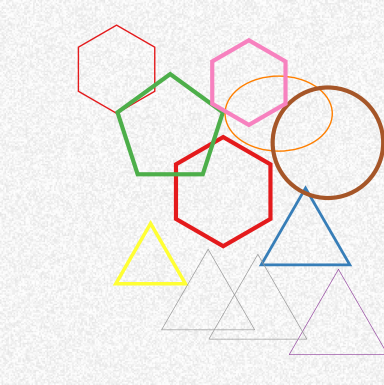[{"shape": "hexagon", "thickness": 3, "radius": 0.71, "center": [0.58, 0.502]}, {"shape": "hexagon", "thickness": 1, "radius": 0.57, "center": [0.303, 0.82]}, {"shape": "triangle", "thickness": 2, "radius": 0.66, "center": [0.794, 0.379]}, {"shape": "pentagon", "thickness": 3, "radius": 0.72, "center": [0.442, 0.664]}, {"shape": "triangle", "thickness": 0.5, "radius": 0.74, "center": [0.879, 0.153]}, {"shape": "oval", "thickness": 1, "radius": 0.7, "center": [0.724, 0.705]}, {"shape": "triangle", "thickness": 2.5, "radius": 0.52, "center": [0.391, 0.315]}, {"shape": "circle", "thickness": 3, "radius": 0.72, "center": [0.852, 0.629]}, {"shape": "hexagon", "thickness": 3, "radius": 0.55, "center": [0.646, 0.785]}, {"shape": "triangle", "thickness": 0.5, "radius": 0.73, "center": [0.67, 0.193]}, {"shape": "triangle", "thickness": 0.5, "radius": 0.7, "center": [0.541, 0.213]}]